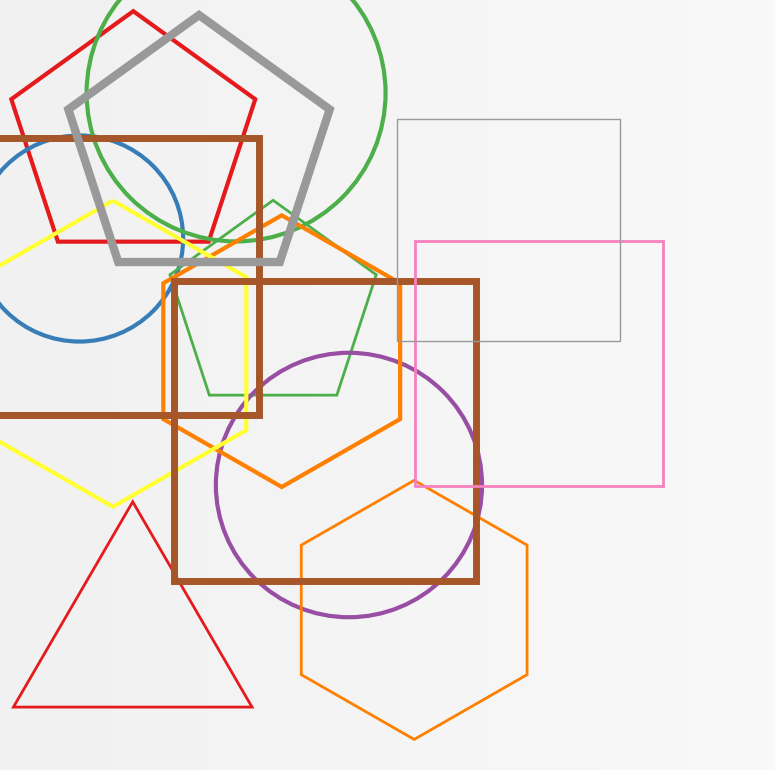[{"shape": "triangle", "thickness": 1, "radius": 0.89, "center": [0.171, 0.171]}, {"shape": "pentagon", "thickness": 1.5, "radius": 0.83, "center": [0.172, 0.82]}, {"shape": "circle", "thickness": 1.5, "radius": 0.67, "center": [0.102, 0.69]}, {"shape": "pentagon", "thickness": 1, "radius": 0.7, "center": [0.352, 0.6]}, {"shape": "circle", "thickness": 1.5, "radius": 0.96, "center": [0.305, 0.879]}, {"shape": "circle", "thickness": 1.5, "radius": 0.86, "center": [0.45, 0.37]}, {"shape": "hexagon", "thickness": 1, "radius": 0.84, "center": [0.534, 0.208]}, {"shape": "hexagon", "thickness": 1.5, "radius": 0.88, "center": [0.364, 0.544]}, {"shape": "hexagon", "thickness": 1.5, "radius": 0.99, "center": [0.146, 0.541]}, {"shape": "square", "thickness": 2.5, "radius": 0.9, "center": [0.154, 0.64]}, {"shape": "square", "thickness": 2.5, "radius": 0.97, "center": [0.42, 0.44]}, {"shape": "square", "thickness": 1, "radius": 0.8, "center": [0.695, 0.528]}, {"shape": "pentagon", "thickness": 3, "radius": 0.89, "center": [0.257, 0.803]}, {"shape": "square", "thickness": 0.5, "radius": 0.72, "center": [0.656, 0.701]}]